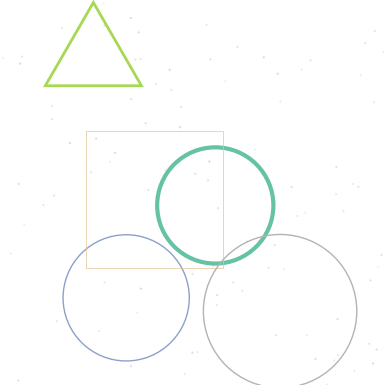[{"shape": "circle", "thickness": 3, "radius": 0.75, "center": [0.559, 0.466]}, {"shape": "circle", "thickness": 1, "radius": 0.82, "center": [0.328, 0.226]}, {"shape": "triangle", "thickness": 2, "radius": 0.72, "center": [0.243, 0.849]}, {"shape": "square", "thickness": 0.5, "radius": 0.89, "center": [0.402, 0.483]}, {"shape": "circle", "thickness": 1, "radius": 1.0, "center": [0.727, 0.192]}]